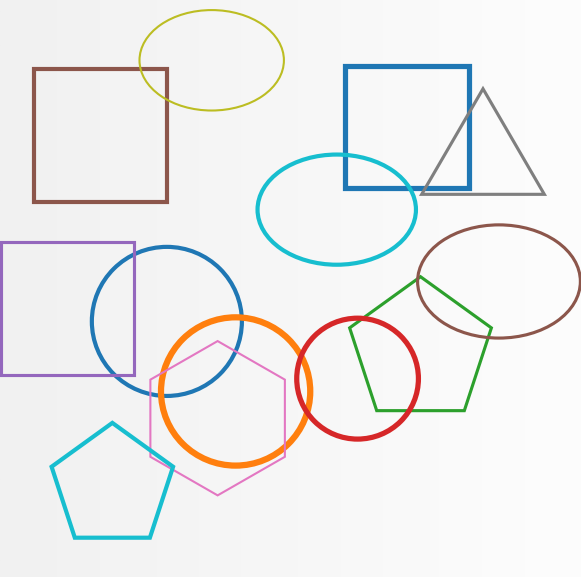[{"shape": "circle", "thickness": 2, "radius": 0.65, "center": [0.287, 0.443]}, {"shape": "square", "thickness": 2.5, "radius": 0.53, "center": [0.7, 0.779]}, {"shape": "circle", "thickness": 3, "radius": 0.64, "center": [0.405, 0.321]}, {"shape": "pentagon", "thickness": 1.5, "radius": 0.64, "center": [0.723, 0.392]}, {"shape": "circle", "thickness": 2.5, "radius": 0.52, "center": [0.615, 0.343]}, {"shape": "square", "thickness": 1.5, "radius": 0.57, "center": [0.116, 0.466]}, {"shape": "square", "thickness": 2, "radius": 0.57, "center": [0.172, 0.764]}, {"shape": "oval", "thickness": 1.5, "radius": 0.7, "center": [0.858, 0.512]}, {"shape": "hexagon", "thickness": 1, "radius": 0.67, "center": [0.374, 0.275]}, {"shape": "triangle", "thickness": 1.5, "radius": 0.61, "center": [0.831, 0.724]}, {"shape": "oval", "thickness": 1, "radius": 0.62, "center": [0.364, 0.895]}, {"shape": "pentagon", "thickness": 2, "radius": 0.55, "center": [0.193, 0.157]}, {"shape": "oval", "thickness": 2, "radius": 0.68, "center": [0.579, 0.636]}]